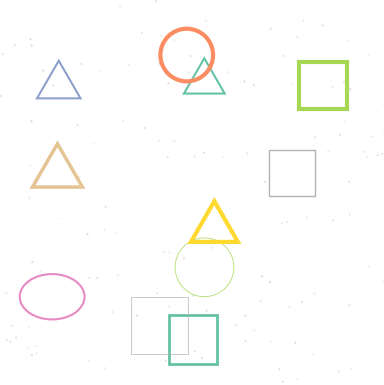[{"shape": "triangle", "thickness": 1.5, "radius": 0.31, "center": [0.531, 0.788]}, {"shape": "square", "thickness": 2, "radius": 0.32, "center": [0.501, 0.118]}, {"shape": "circle", "thickness": 3, "radius": 0.34, "center": [0.485, 0.857]}, {"shape": "triangle", "thickness": 1.5, "radius": 0.33, "center": [0.153, 0.777]}, {"shape": "oval", "thickness": 1.5, "radius": 0.42, "center": [0.135, 0.229]}, {"shape": "square", "thickness": 3, "radius": 0.31, "center": [0.84, 0.778]}, {"shape": "circle", "thickness": 0.5, "radius": 0.38, "center": [0.531, 0.306]}, {"shape": "triangle", "thickness": 3, "radius": 0.35, "center": [0.557, 0.407]}, {"shape": "triangle", "thickness": 2.5, "radius": 0.37, "center": [0.149, 0.552]}, {"shape": "square", "thickness": 1, "radius": 0.3, "center": [0.758, 0.551]}, {"shape": "square", "thickness": 0.5, "radius": 0.37, "center": [0.415, 0.154]}]